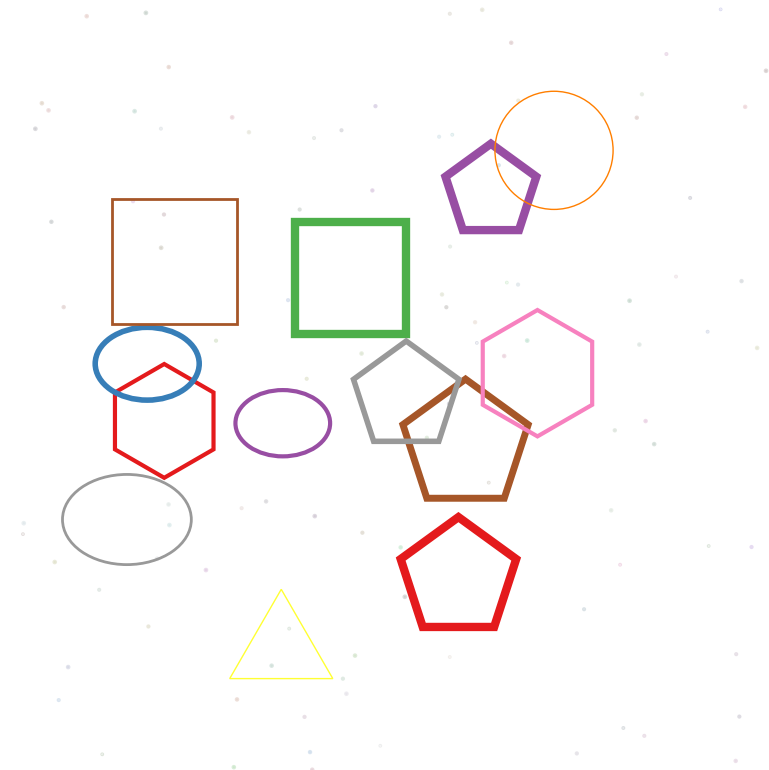[{"shape": "hexagon", "thickness": 1.5, "radius": 0.37, "center": [0.213, 0.453]}, {"shape": "pentagon", "thickness": 3, "radius": 0.39, "center": [0.595, 0.25]}, {"shape": "oval", "thickness": 2, "radius": 0.34, "center": [0.191, 0.528]}, {"shape": "square", "thickness": 3, "radius": 0.36, "center": [0.455, 0.639]}, {"shape": "oval", "thickness": 1.5, "radius": 0.31, "center": [0.367, 0.45]}, {"shape": "pentagon", "thickness": 3, "radius": 0.31, "center": [0.638, 0.751]}, {"shape": "circle", "thickness": 0.5, "radius": 0.38, "center": [0.719, 0.805]}, {"shape": "triangle", "thickness": 0.5, "radius": 0.39, "center": [0.365, 0.157]}, {"shape": "pentagon", "thickness": 2.5, "radius": 0.43, "center": [0.605, 0.422]}, {"shape": "square", "thickness": 1, "radius": 0.41, "center": [0.226, 0.66]}, {"shape": "hexagon", "thickness": 1.5, "radius": 0.41, "center": [0.698, 0.515]}, {"shape": "pentagon", "thickness": 2, "radius": 0.36, "center": [0.528, 0.485]}, {"shape": "oval", "thickness": 1, "radius": 0.42, "center": [0.165, 0.325]}]